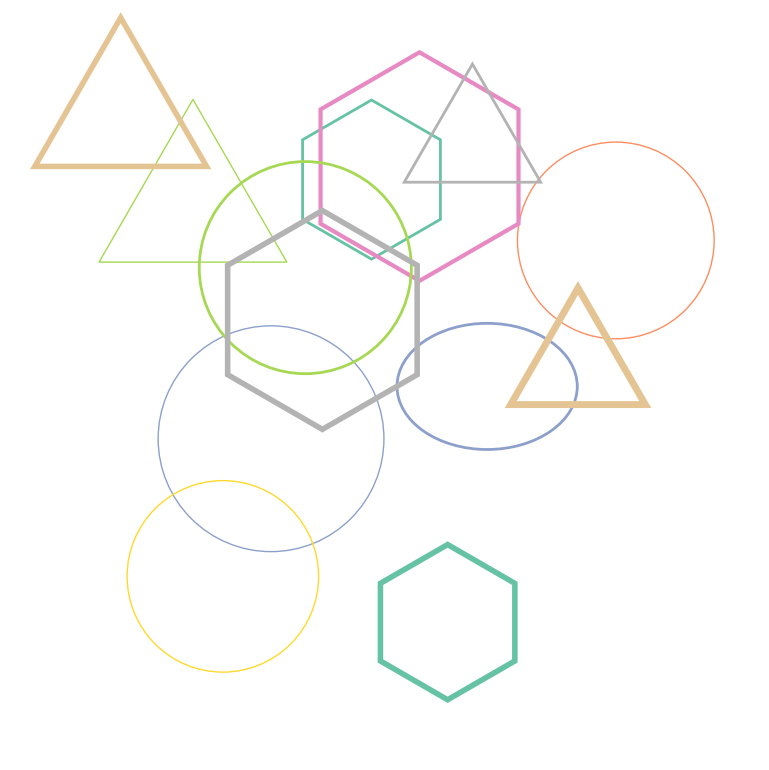[{"shape": "hexagon", "thickness": 2, "radius": 0.5, "center": [0.581, 0.192]}, {"shape": "hexagon", "thickness": 1, "radius": 0.52, "center": [0.482, 0.767]}, {"shape": "circle", "thickness": 0.5, "radius": 0.64, "center": [0.8, 0.688]}, {"shape": "circle", "thickness": 0.5, "radius": 0.73, "center": [0.352, 0.43]}, {"shape": "oval", "thickness": 1, "radius": 0.59, "center": [0.633, 0.498]}, {"shape": "hexagon", "thickness": 1.5, "radius": 0.74, "center": [0.545, 0.784]}, {"shape": "triangle", "thickness": 0.5, "radius": 0.7, "center": [0.251, 0.73]}, {"shape": "circle", "thickness": 1, "radius": 0.69, "center": [0.396, 0.652]}, {"shape": "circle", "thickness": 0.5, "radius": 0.62, "center": [0.289, 0.251]}, {"shape": "triangle", "thickness": 2, "radius": 0.64, "center": [0.157, 0.848]}, {"shape": "triangle", "thickness": 2.5, "radius": 0.5, "center": [0.751, 0.525]}, {"shape": "triangle", "thickness": 1, "radius": 0.51, "center": [0.614, 0.815]}, {"shape": "hexagon", "thickness": 2, "radius": 0.71, "center": [0.419, 0.584]}]